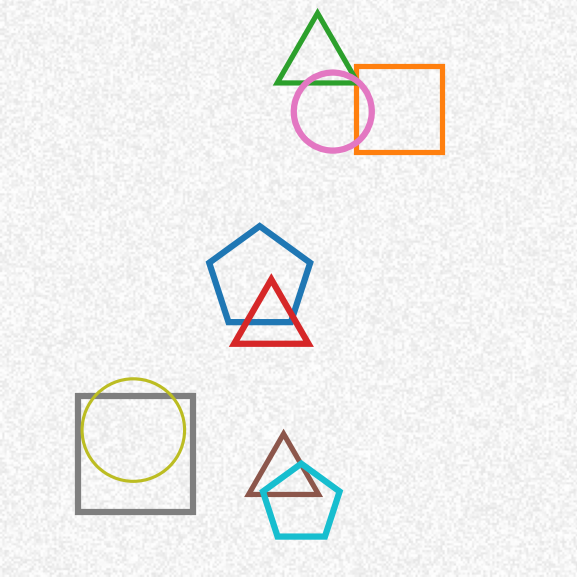[{"shape": "pentagon", "thickness": 3, "radius": 0.46, "center": [0.45, 0.516]}, {"shape": "square", "thickness": 2.5, "radius": 0.37, "center": [0.691, 0.811]}, {"shape": "triangle", "thickness": 2.5, "radius": 0.4, "center": [0.55, 0.896]}, {"shape": "triangle", "thickness": 3, "radius": 0.37, "center": [0.47, 0.441]}, {"shape": "triangle", "thickness": 2.5, "radius": 0.35, "center": [0.491, 0.178]}, {"shape": "circle", "thickness": 3, "radius": 0.34, "center": [0.576, 0.806]}, {"shape": "square", "thickness": 3, "radius": 0.5, "center": [0.235, 0.213]}, {"shape": "circle", "thickness": 1.5, "radius": 0.44, "center": [0.231, 0.254]}, {"shape": "pentagon", "thickness": 3, "radius": 0.35, "center": [0.522, 0.126]}]